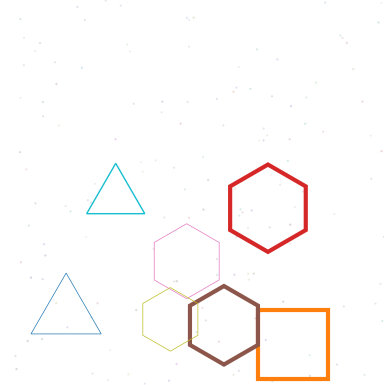[{"shape": "triangle", "thickness": 0.5, "radius": 0.53, "center": [0.172, 0.185]}, {"shape": "square", "thickness": 3, "radius": 0.45, "center": [0.761, 0.105]}, {"shape": "hexagon", "thickness": 3, "radius": 0.57, "center": [0.696, 0.459]}, {"shape": "hexagon", "thickness": 3, "radius": 0.51, "center": [0.582, 0.155]}, {"shape": "hexagon", "thickness": 0.5, "radius": 0.49, "center": [0.485, 0.322]}, {"shape": "hexagon", "thickness": 0.5, "radius": 0.41, "center": [0.442, 0.17]}, {"shape": "triangle", "thickness": 1, "radius": 0.44, "center": [0.301, 0.489]}]